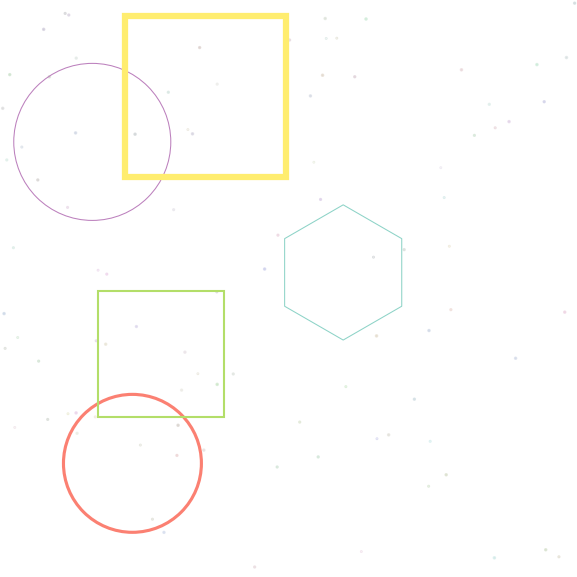[{"shape": "hexagon", "thickness": 0.5, "radius": 0.59, "center": [0.594, 0.527]}, {"shape": "circle", "thickness": 1.5, "radius": 0.6, "center": [0.229, 0.197]}, {"shape": "square", "thickness": 1, "radius": 0.55, "center": [0.278, 0.385]}, {"shape": "circle", "thickness": 0.5, "radius": 0.68, "center": [0.16, 0.753]}, {"shape": "square", "thickness": 3, "radius": 0.7, "center": [0.355, 0.832]}]